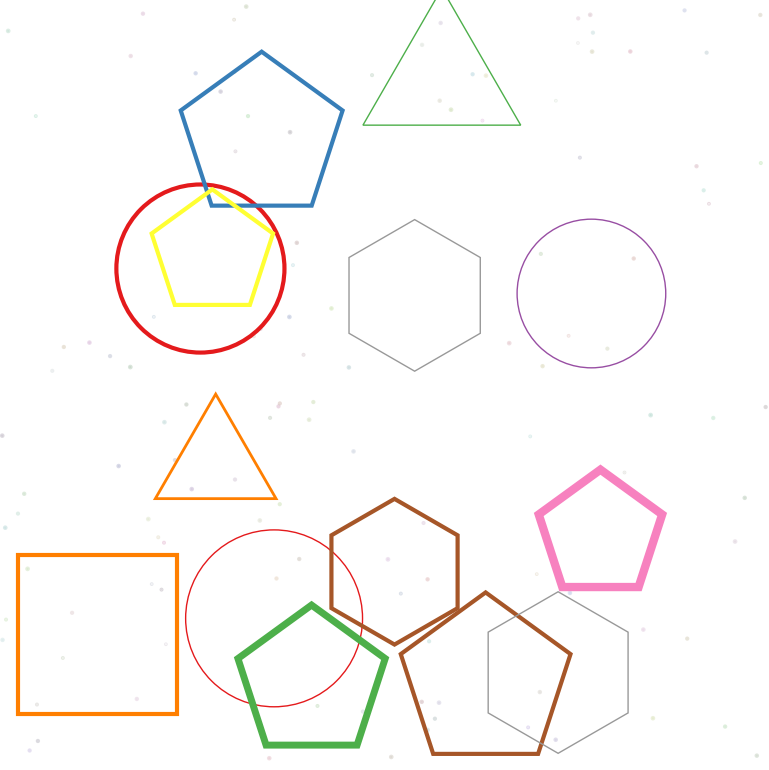[{"shape": "circle", "thickness": 1.5, "radius": 0.55, "center": [0.26, 0.651]}, {"shape": "circle", "thickness": 0.5, "radius": 0.57, "center": [0.356, 0.197]}, {"shape": "pentagon", "thickness": 1.5, "radius": 0.55, "center": [0.34, 0.822]}, {"shape": "triangle", "thickness": 0.5, "radius": 0.59, "center": [0.574, 0.897]}, {"shape": "pentagon", "thickness": 2.5, "radius": 0.5, "center": [0.405, 0.114]}, {"shape": "circle", "thickness": 0.5, "radius": 0.48, "center": [0.768, 0.619]}, {"shape": "triangle", "thickness": 1, "radius": 0.45, "center": [0.28, 0.398]}, {"shape": "square", "thickness": 1.5, "radius": 0.52, "center": [0.126, 0.176]}, {"shape": "pentagon", "thickness": 1.5, "radius": 0.41, "center": [0.276, 0.671]}, {"shape": "pentagon", "thickness": 1.5, "radius": 0.58, "center": [0.631, 0.115]}, {"shape": "hexagon", "thickness": 1.5, "radius": 0.47, "center": [0.512, 0.258]}, {"shape": "pentagon", "thickness": 3, "radius": 0.42, "center": [0.78, 0.306]}, {"shape": "hexagon", "thickness": 0.5, "radius": 0.52, "center": [0.725, 0.127]}, {"shape": "hexagon", "thickness": 0.5, "radius": 0.49, "center": [0.539, 0.616]}]